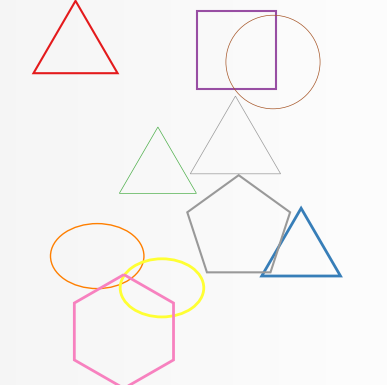[{"shape": "triangle", "thickness": 1.5, "radius": 0.63, "center": [0.195, 0.872]}, {"shape": "triangle", "thickness": 2, "radius": 0.59, "center": [0.777, 0.342]}, {"shape": "triangle", "thickness": 0.5, "radius": 0.57, "center": [0.407, 0.555]}, {"shape": "square", "thickness": 1.5, "radius": 0.51, "center": [0.611, 0.87]}, {"shape": "oval", "thickness": 1, "radius": 0.6, "center": [0.251, 0.335]}, {"shape": "oval", "thickness": 2, "radius": 0.54, "center": [0.418, 0.252]}, {"shape": "circle", "thickness": 0.5, "radius": 0.61, "center": [0.704, 0.839]}, {"shape": "hexagon", "thickness": 2, "radius": 0.74, "center": [0.32, 0.139]}, {"shape": "triangle", "thickness": 0.5, "radius": 0.67, "center": [0.608, 0.616]}, {"shape": "pentagon", "thickness": 1.5, "radius": 0.7, "center": [0.616, 0.405]}]